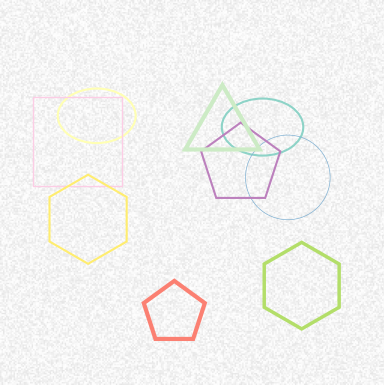[{"shape": "oval", "thickness": 1.5, "radius": 0.53, "center": [0.682, 0.67]}, {"shape": "oval", "thickness": 1.5, "radius": 0.51, "center": [0.251, 0.699]}, {"shape": "pentagon", "thickness": 3, "radius": 0.42, "center": [0.453, 0.187]}, {"shape": "circle", "thickness": 0.5, "radius": 0.55, "center": [0.748, 0.539]}, {"shape": "hexagon", "thickness": 2.5, "radius": 0.56, "center": [0.784, 0.258]}, {"shape": "square", "thickness": 1, "radius": 0.58, "center": [0.201, 0.632]}, {"shape": "pentagon", "thickness": 1.5, "radius": 0.54, "center": [0.625, 0.573]}, {"shape": "triangle", "thickness": 3, "radius": 0.56, "center": [0.578, 0.668]}, {"shape": "hexagon", "thickness": 1.5, "radius": 0.58, "center": [0.229, 0.431]}]